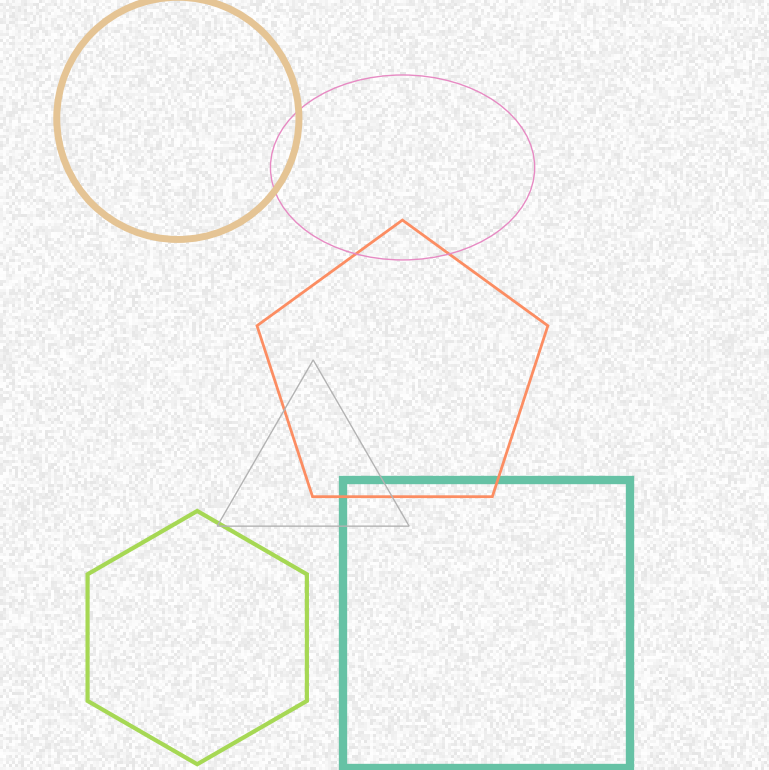[{"shape": "square", "thickness": 3, "radius": 0.93, "center": [0.632, 0.19]}, {"shape": "pentagon", "thickness": 1, "radius": 0.99, "center": [0.523, 0.516]}, {"shape": "oval", "thickness": 0.5, "radius": 0.86, "center": [0.523, 0.783]}, {"shape": "hexagon", "thickness": 1.5, "radius": 0.82, "center": [0.256, 0.172]}, {"shape": "circle", "thickness": 2.5, "radius": 0.79, "center": [0.231, 0.846]}, {"shape": "triangle", "thickness": 0.5, "radius": 0.72, "center": [0.407, 0.389]}]